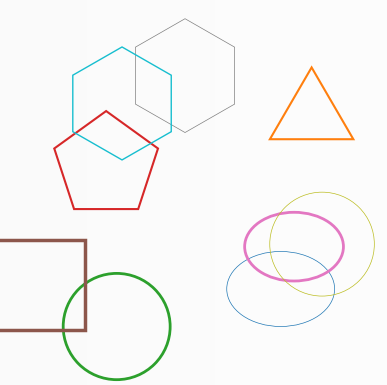[{"shape": "oval", "thickness": 0.5, "radius": 0.7, "center": [0.724, 0.249]}, {"shape": "triangle", "thickness": 1.5, "radius": 0.62, "center": [0.804, 0.701]}, {"shape": "circle", "thickness": 2, "radius": 0.69, "center": [0.301, 0.152]}, {"shape": "pentagon", "thickness": 1.5, "radius": 0.7, "center": [0.274, 0.571]}, {"shape": "square", "thickness": 2.5, "radius": 0.59, "center": [0.103, 0.26]}, {"shape": "oval", "thickness": 2, "radius": 0.64, "center": [0.759, 0.359]}, {"shape": "hexagon", "thickness": 0.5, "radius": 0.74, "center": [0.477, 0.804]}, {"shape": "circle", "thickness": 0.5, "radius": 0.67, "center": [0.831, 0.366]}, {"shape": "hexagon", "thickness": 1, "radius": 0.73, "center": [0.315, 0.731]}]